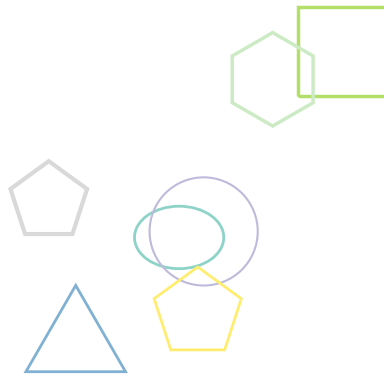[{"shape": "oval", "thickness": 2, "radius": 0.58, "center": [0.465, 0.383]}, {"shape": "circle", "thickness": 1.5, "radius": 0.7, "center": [0.529, 0.399]}, {"shape": "triangle", "thickness": 2, "radius": 0.75, "center": [0.197, 0.109]}, {"shape": "square", "thickness": 2.5, "radius": 0.58, "center": [0.888, 0.866]}, {"shape": "pentagon", "thickness": 3, "radius": 0.52, "center": [0.127, 0.477]}, {"shape": "hexagon", "thickness": 2.5, "radius": 0.61, "center": [0.708, 0.794]}, {"shape": "pentagon", "thickness": 2, "radius": 0.6, "center": [0.514, 0.187]}]